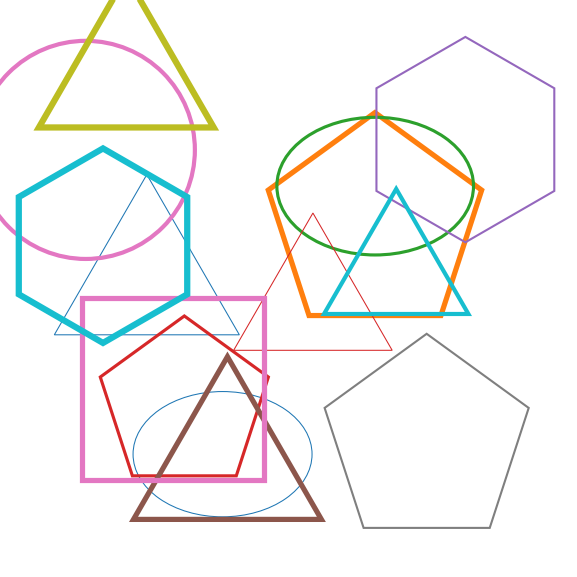[{"shape": "triangle", "thickness": 0.5, "radius": 0.92, "center": [0.254, 0.512]}, {"shape": "oval", "thickness": 0.5, "radius": 0.77, "center": [0.385, 0.213]}, {"shape": "pentagon", "thickness": 2.5, "radius": 0.97, "center": [0.649, 0.61]}, {"shape": "oval", "thickness": 1.5, "radius": 0.85, "center": [0.65, 0.677]}, {"shape": "pentagon", "thickness": 1.5, "radius": 0.77, "center": [0.319, 0.299]}, {"shape": "triangle", "thickness": 0.5, "radius": 0.79, "center": [0.542, 0.472]}, {"shape": "hexagon", "thickness": 1, "radius": 0.89, "center": [0.806, 0.757]}, {"shape": "triangle", "thickness": 2.5, "radius": 0.94, "center": [0.394, 0.194]}, {"shape": "circle", "thickness": 2, "radius": 0.94, "center": [0.149, 0.74]}, {"shape": "square", "thickness": 2.5, "radius": 0.79, "center": [0.3, 0.326]}, {"shape": "pentagon", "thickness": 1, "radius": 0.93, "center": [0.739, 0.235]}, {"shape": "triangle", "thickness": 3, "radius": 0.87, "center": [0.219, 0.866]}, {"shape": "hexagon", "thickness": 3, "radius": 0.84, "center": [0.178, 0.574]}, {"shape": "triangle", "thickness": 2, "radius": 0.72, "center": [0.686, 0.528]}]